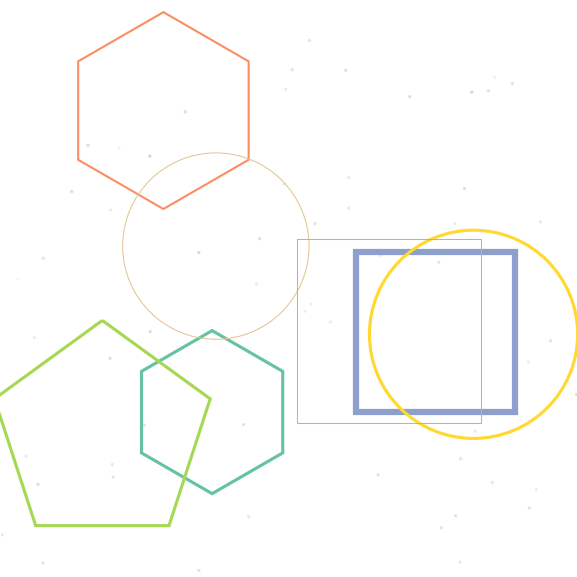[{"shape": "hexagon", "thickness": 1.5, "radius": 0.71, "center": [0.367, 0.285]}, {"shape": "hexagon", "thickness": 1, "radius": 0.85, "center": [0.283, 0.808]}, {"shape": "square", "thickness": 3, "radius": 0.69, "center": [0.754, 0.424]}, {"shape": "pentagon", "thickness": 1.5, "radius": 0.98, "center": [0.177, 0.248]}, {"shape": "circle", "thickness": 1.5, "radius": 0.9, "center": [0.82, 0.42]}, {"shape": "circle", "thickness": 0.5, "radius": 0.81, "center": [0.374, 0.573]}, {"shape": "square", "thickness": 0.5, "radius": 0.79, "center": [0.674, 0.425]}]